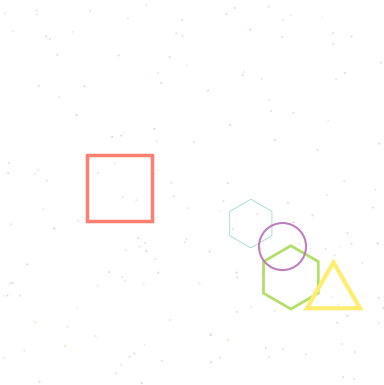[{"shape": "hexagon", "thickness": 0.5, "radius": 0.32, "center": [0.652, 0.419]}, {"shape": "square", "thickness": 2.5, "radius": 0.43, "center": [0.31, 0.512]}, {"shape": "hexagon", "thickness": 2, "radius": 0.41, "center": [0.756, 0.28]}, {"shape": "circle", "thickness": 1.5, "radius": 0.31, "center": [0.734, 0.36]}, {"shape": "triangle", "thickness": 3, "radius": 0.4, "center": [0.866, 0.239]}]